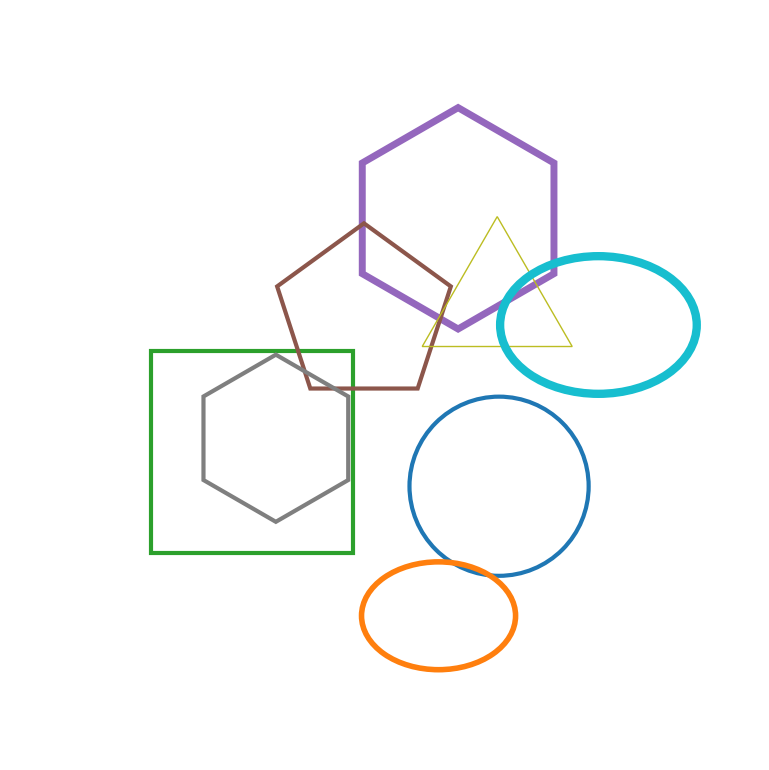[{"shape": "circle", "thickness": 1.5, "radius": 0.58, "center": [0.648, 0.369]}, {"shape": "oval", "thickness": 2, "radius": 0.5, "center": [0.57, 0.2]}, {"shape": "square", "thickness": 1.5, "radius": 0.66, "center": [0.328, 0.413]}, {"shape": "hexagon", "thickness": 2.5, "radius": 0.72, "center": [0.595, 0.716]}, {"shape": "pentagon", "thickness": 1.5, "radius": 0.59, "center": [0.473, 0.591]}, {"shape": "hexagon", "thickness": 1.5, "radius": 0.54, "center": [0.358, 0.431]}, {"shape": "triangle", "thickness": 0.5, "radius": 0.56, "center": [0.646, 0.606]}, {"shape": "oval", "thickness": 3, "radius": 0.64, "center": [0.777, 0.578]}]